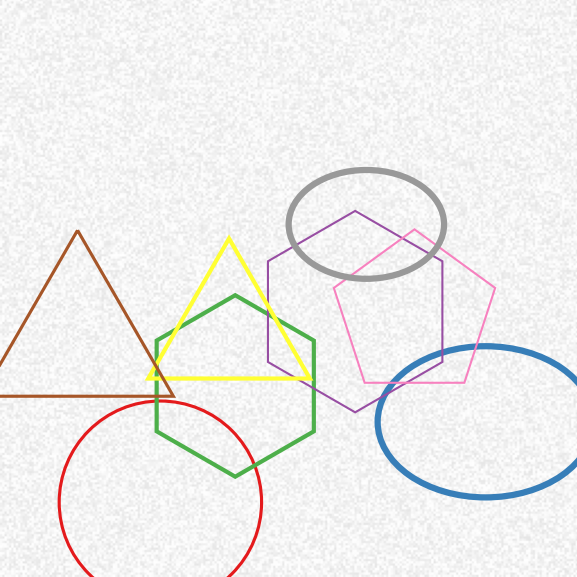[{"shape": "circle", "thickness": 1.5, "radius": 0.88, "center": [0.278, 0.129]}, {"shape": "oval", "thickness": 3, "radius": 0.93, "center": [0.841, 0.269]}, {"shape": "hexagon", "thickness": 2, "radius": 0.79, "center": [0.407, 0.331]}, {"shape": "hexagon", "thickness": 1, "radius": 0.87, "center": [0.615, 0.46]}, {"shape": "triangle", "thickness": 2, "radius": 0.81, "center": [0.397, 0.424]}, {"shape": "triangle", "thickness": 1.5, "radius": 0.96, "center": [0.134, 0.409]}, {"shape": "pentagon", "thickness": 1, "radius": 0.73, "center": [0.718, 0.455]}, {"shape": "oval", "thickness": 3, "radius": 0.67, "center": [0.634, 0.611]}]